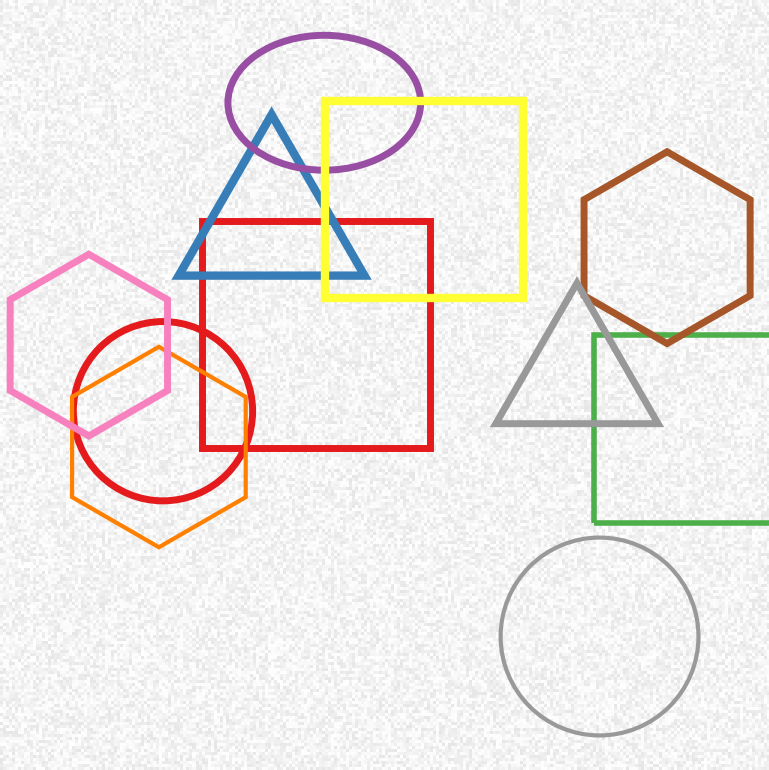[{"shape": "circle", "thickness": 2.5, "radius": 0.58, "center": [0.212, 0.466]}, {"shape": "square", "thickness": 2.5, "radius": 0.74, "center": [0.41, 0.565]}, {"shape": "triangle", "thickness": 3, "radius": 0.7, "center": [0.353, 0.712]}, {"shape": "square", "thickness": 2, "radius": 0.61, "center": [0.893, 0.442]}, {"shape": "oval", "thickness": 2.5, "radius": 0.63, "center": [0.421, 0.867]}, {"shape": "hexagon", "thickness": 1.5, "radius": 0.65, "center": [0.206, 0.419]}, {"shape": "square", "thickness": 3, "radius": 0.64, "center": [0.551, 0.741]}, {"shape": "hexagon", "thickness": 2.5, "radius": 0.62, "center": [0.866, 0.678]}, {"shape": "hexagon", "thickness": 2.5, "radius": 0.59, "center": [0.115, 0.552]}, {"shape": "triangle", "thickness": 2.5, "radius": 0.61, "center": [0.749, 0.511]}, {"shape": "circle", "thickness": 1.5, "radius": 0.64, "center": [0.779, 0.173]}]